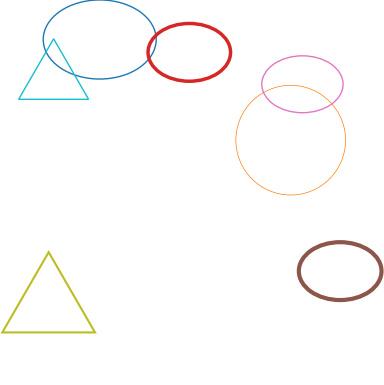[{"shape": "oval", "thickness": 1, "radius": 0.73, "center": [0.259, 0.897]}, {"shape": "circle", "thickness": 0.5, "radius": 0.71, "center": [0.755, 0.636]}, {"shape": "oval", "thickness": 2.5, "radius": 0.54, "center": [0.492, 0.864]}, {"shape": "oval", "thickness": 3, "radius": 0.54, "center": [0.884, 0.296]}, {"shape": "oval", "thickness": 1, "radius": 0.53, "center": [0.786, 0.781]}, {"shape": "triangle", "thickness": 1.5, "radius": 0.69, "center": [0.126, 0.206]}, {"shape": "triangle", "thickness": 1, "radius": 0.52, "center": [0.139, 0.794]}]